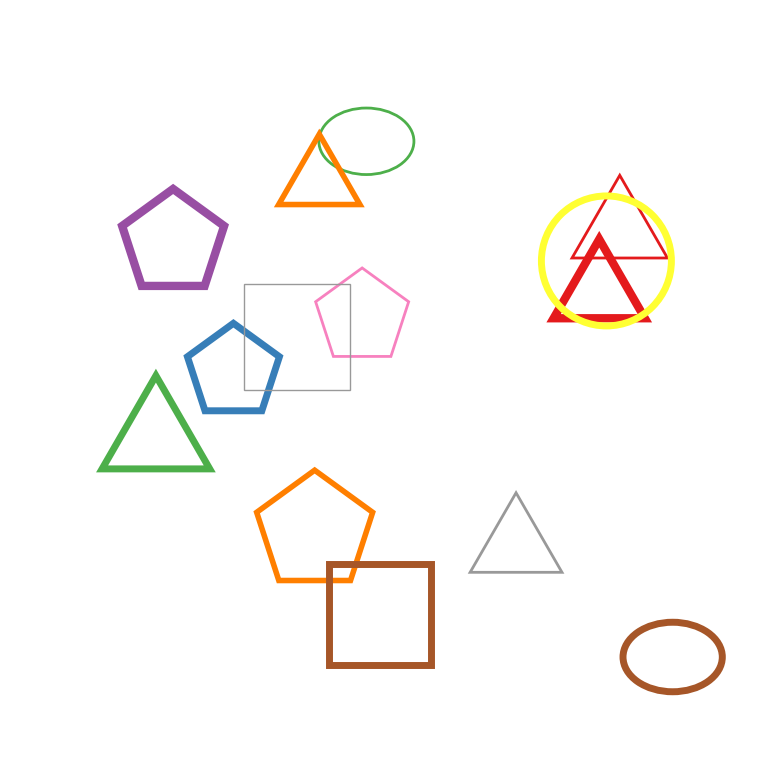[{"shape": "triangle", "thickness": 1, "radius": 0.36, "center": [0.805, 0.701]}, {"shape": "triangle", "thickness": 3, "radius": 0.34, "center": [0.778, 0.621]}, {"shape": "pentagon", "thickness": 2.5, "radius": 0.31, "center": [0.303, 0.517]}, {"shape": "oval", "thickness": 1, "radius": 0.31, "center": [0.476, 0.816]}, {"shape": "triangle", "thickness": 2.5, "radius": 0.4, "center": [0.202, 0.431]}, {"shape": "pentagon", "thickness": 3, "radius": 0.35, "center": [0.225, 0.685]}, {"shape": "triangle", "thickness": 2, "radius": 0.3, "center": [0.415, 0.765]}, {"shape": "pentagon", "thickness": 2, "radius": 0.4, "center": [0.409, 0.31]}, {"shape": "circle", "thickness": 2.5, "radius": 0.42, "center": [0.788, 0.661]}, {"shape": "square", "thickness": 2.5, "radius": 0.33, "center": [0.493, 0.202]}, {"shape": "oval", "thickness": 2.5, "radius": 0.32, "center": [0.874, 0.147]}, {"shape": "pentagon", "thickness": 1, "radius": 0.32, "center": [0.47, 0.588]}, {"shape": "triangle", "thickness": 1, "radius": 0.34, "center": [0.67, 0.291]}, {"shape": "square", "thickness": 0.5, "radius": 0.34, "center": [0.386, 0.562]}]